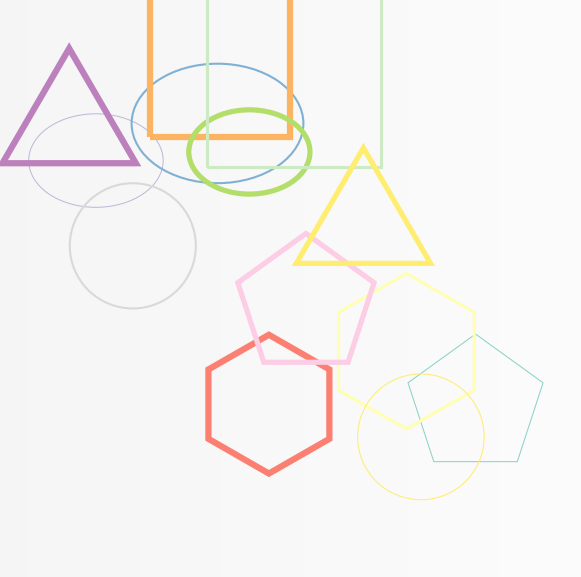[{"shape": "pentagon", "thickness": 0.5, "radius": 0.61, "center": [0.818, 0.299]}, {"shape": "hexagon", "thickness": 1.5, "radius": 0.67, "center": [0.699, 0.391]}, {"shape": "oval", "thickness": 0.5, "radius": 0.58, "center": [0.165, 0.721]}, {"shape": "hexagon", "thickness": 3, "radius": 0.6, "center": [0.463, 0.299]}, {"shape": "oval", "thickness": 1, "radius": 0.74, "center": [0.374, 0.785]}, {"shape": "square", "thickness": 3, "radius": 0.6, "center": [0.378, 0.882]}, {"shape": "oval", "thickness": 2.5, "radius": 0.52, "center": [0.429, 0.736]}, {"shape": "pentagon", "thickness": 2.5, "radius": 0.62, "center": [0.526, 0.472]}, {"shape": "circle", "thickness": 1, "radius": 0.54, "center": [0.228, 0.573]}, {"shape": "triangle", "thickness": 3, "radius": 0.66, "center": [0.119, 0.783]}, {"shape": "square", "thickness": 1.5, "radius": 0.75, "center": [0.506, 0.859]}, {"shape": "triangle", "thickness": 2.5, "radius": 0.67, "center": [0.625, 0.61]}, {"shape": "circle", "thickness": 0.5, "radius": 0.54, "center": [0.724, 0.243]}]